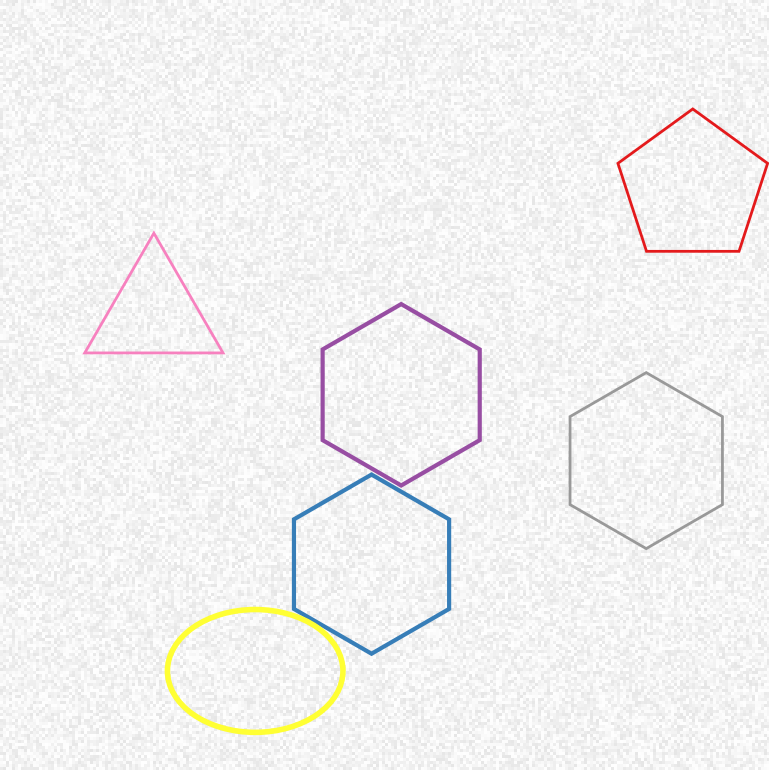[{"shape": "pentagon", "thickness": 1, "radius": 0.51, "center": [0.9, 0.756]}, {"shape": "hexagon", "thickness": 1.5, "radius": 0.58, "center": [0.483, 0.267]}, {"shape": "hexagon", "thickness": 1.5, "radius": 0.59, "center": [0.521, 0.487]}, {"shape": "oval", "thickness": 2, "radius": 0.57, "center": [0.331, 0.129]}, {"shape": "triangle", "thickness": 1, "radius": 0.52, "center": [0.2, 0.594]}, {"shape": "hexagon", "thickness": 1, "radius": 0.57, "center": [0.839, 0.402]}]